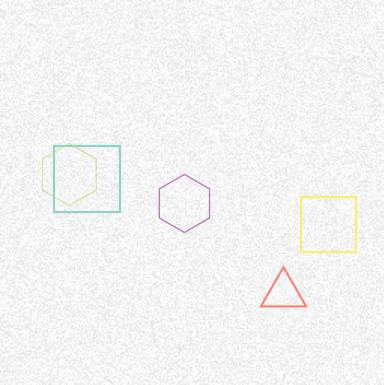[{"shape": "square", "thickness": 1.5, "radius": 0.43, "center": [0.226, 0.534]}, {"shape": "triangle", "thickness": 1.5, "radius": 0.34, "center": [0.736, 0.238]}, {"shape": "hexagon", "thickness": 0.5, "radius": 0.4, "center": [0.18, 0.547]}, {"shape": "hexagon", "thickness": 1, "radius": 0.38, "center": [0.479, 0.472]}, {"shape": "square", "thickness": 1.5, "radius": 0.36, "center": [0.852, 0.417]}]